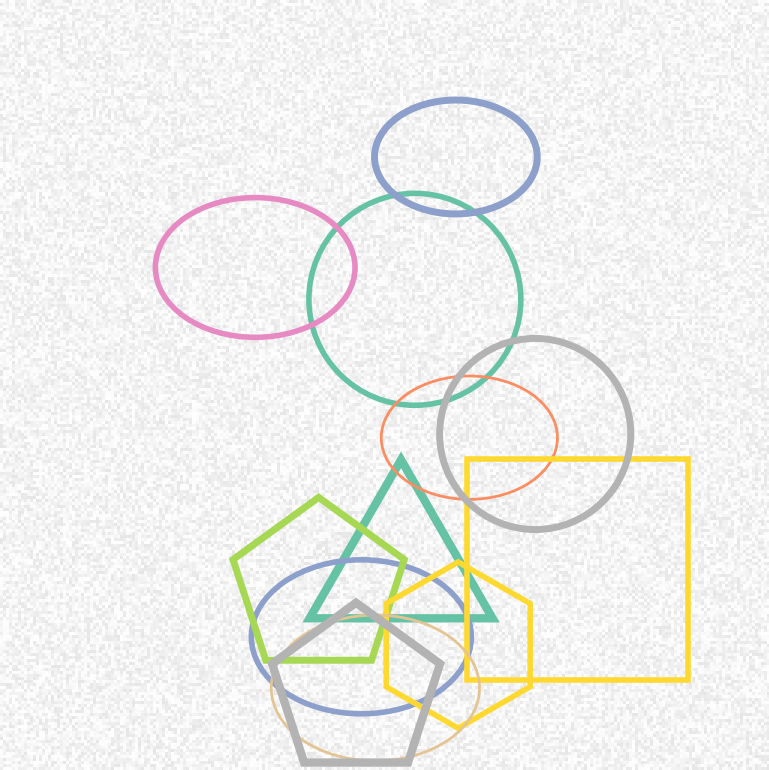[{"shape": "triangle", "thickness": 3, "radius": 0.69, "center": [0.521, 0.266]}, {"shape": "circle", "thickness": 2, "radius": 0.69, "center": [0.539, 0.611]}, {"shape": "oval", "thickness": 1, "radius": 0.57, "center": [0.61, 0.432]}, {"shape": "oval", "thickness": 2.5, "radius": 0.53, "center": [0.592, 0.796]}, {"shape": "oval", "thickness": 2, "radius": 0.71, "center": [0.469, 0.173]}, {"shape": "oval", "thickness": 2, "radius": 0.65, "center": [0.331, 0.653]}, {"shape": "pentagon", "thickness": 2.5, "radius": 0.58, "center": [0.414, 0.237]}, {"shape": "square", "thickness": 2, "radius": 0.72, "center": [0.75, 0.26]}, {"shape": "hexagon", "thickness": 2, "radius": 0.54, "center": [0.595, 0.162]}, {"shape": "oval", "thickness": 1, "radius": 0.68, "center": [0.487, 0.107]}, {"shape": "circle", "thickness": 2.5, "radius": 0.62, "center": [0.695, 0.436]}, {"shape": "pentagon", "thickness": 3, "radius": 0.57, "center": [0.462, 0.102]}]